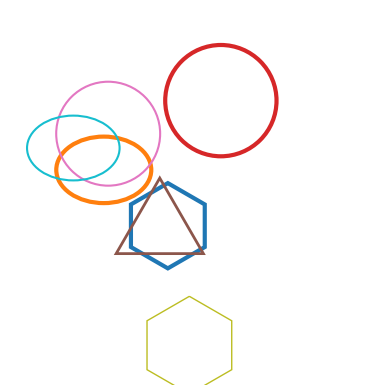[{"shape": "hexagon", "thickness": 3, "radius": 0.55, "center": [0.436, 0.414]}, {"shape": "oval", "thickness": 3, "radius": 0.62, "center": [0.27, 0.559]}, {"shape": "circle", "thickness": 3, "radius": 0.72, "center": [0.574, 0.739]}, {"shape": "triangle", "thickness": 2, "radius": 0.65, "center": [0.415, 0.407]}, {"shape": "circle", "thickness": 1.5, "radius": 0.67, "center": [0.281, 0.653]}, {"shape": "hexagon", "thickness": 1, "radius": 0.64, "center": [0.492, 0.103]}, {"shape": "oval", "thickness": 1.5, "radius": 0.6, "center": [0.19, 0.616]}]